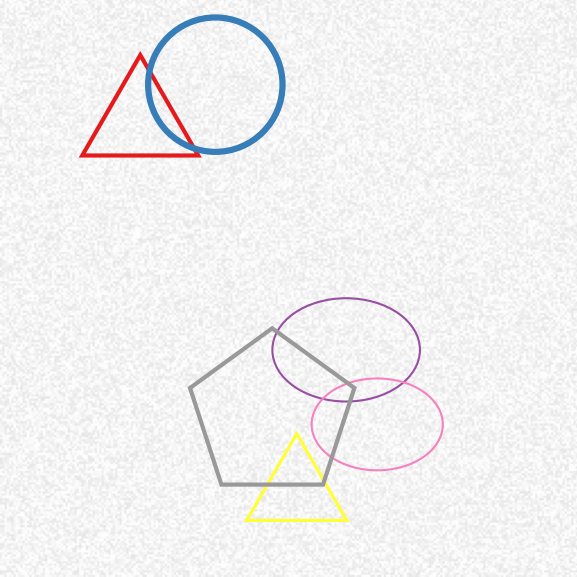[{"shape": "triangle", "thickness": 2, "radius": 0.58, "center": [0.243, 0.788]}, {"shape": "circle", "thickness": 3, "radius": 0.58, "center": [0.373, 0.853]}, {"shape": "oval", "thickness": 1, "radius": 0.64, "center": [0.599, 0.393]}, {"shape": "triangle", "thickness": 1.5, "radius": 0.5, "center": [0.514, 0.148]}, {"shape": "oval", "thickness": 1, "radius": 0.57, "center": [0.653, 0.264]}, {"shape": "pentagon", "thickness": 2, "radius": 0.75, "center": [0.471, 0.281]}]